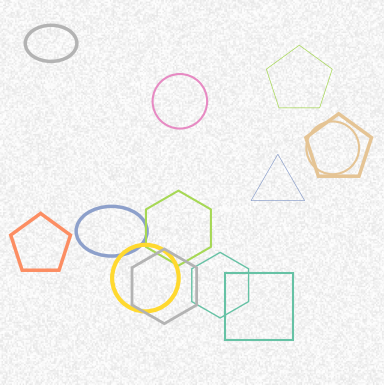[{"shape": "hexagon", "thickness": 1, "radius": 0.43, "center": [0.572, 0.259]}, {"shape": "square", "thickness": 1.5, "radius": 0.44, "center": [0.673, 0.204]}, {"shape": "pentagon", "thickness": 2.5, "radius": 0.41, "center": [0.105, 0.364]}, {"shape": "oval", "thickness": 2.5, "radius": 0.46, "center": [0.29, 0.399]}, {"shape": "triangle", "thickness": 0.5, "radius": 0.4, "center": [0.722, 0.519]}, {"shape": "circle", "thickness": 1.5, "radius": 0.35, "center": [0.467, 0.737]}, {"shape": "pentagon", "thickness": 0.5, "radius": 0.45, "center": [0.777, 0.793]}, {"shape": "hexagon", "thickness": 1.5, "radius": 0.49, "center": [0.463, 0.407]}, {"shape": "circle", "thickness": 3, "radius": 0.43, "center": [0.378, 0.278]}, {"shape": "circle", "thickness": 1.5, "radius": 0.34, "center": [0.864, 0.616]}, {"shape": "pentagon", "thickness": 2.5, "radius": 0.45, "center": [0.88, 0.615]}, {"shape": "hexagon", "thickness": 2, "radius": 0.48, "center": [0.427, 0.256]}, {"shape": "oval", "thickness": 2.5, "radius": 0.33, "center": [0.133, 0.887]}]